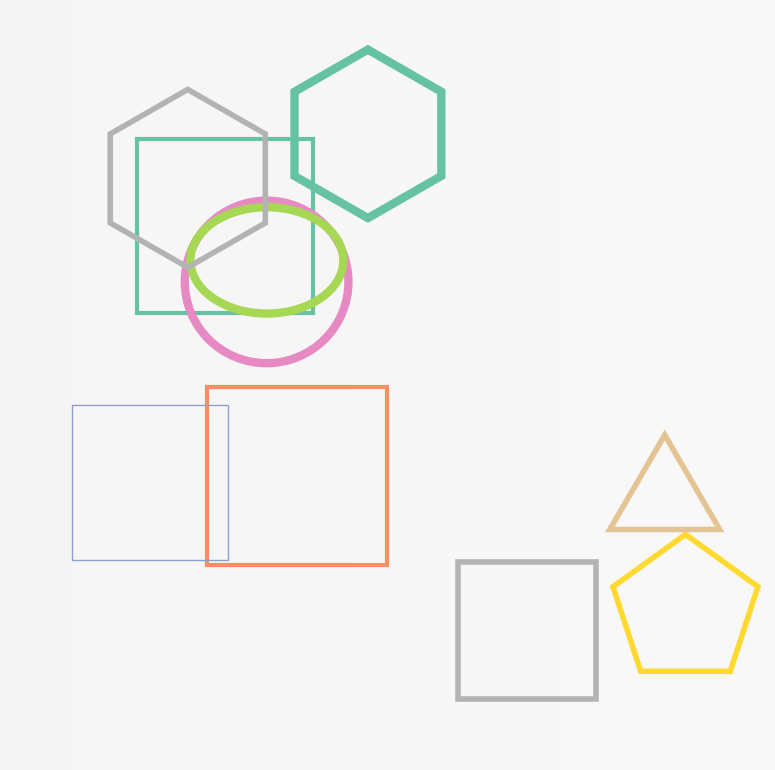[{"shape": "square", "thickness": 1.5, "radius": 0.57, "center": [0.29, 0.707]}, {"shape": "hexagon", "thickness": 3, "radius": 0.55, "center": [0.475, 0.826]}, {"shape": "square", "thickness": 1.5, "radius": 0.58, "center": [0.383, 0.382]}, {"shape": "square", "thickness": 0.5, "radius": 0.5, "center": [0.193, 0.374]}, {"shape": "circle", "thickness": 3, "radius": 0.53, "center": [0.344, 0.634]}, {"shape": "oval", "thickness": 3, "radius": 0.49, "center": [0.344, 0.662]}, {"shape": "pentagon", "thickness": 2, "radius": 0.49, "center": [0.884, 0.208]}, {"shape": "triangle", "thickness": 2, "radius": 0.41, "center": [0.858, 0.353]}, {"shape": "hexagon", "thickness": 2, "radius": 0.58, "center": [0.242, 0.768]}, {"shape": "square", "thickness": 2, "radius": 0.45, "center": [0.68, 0.181]}]